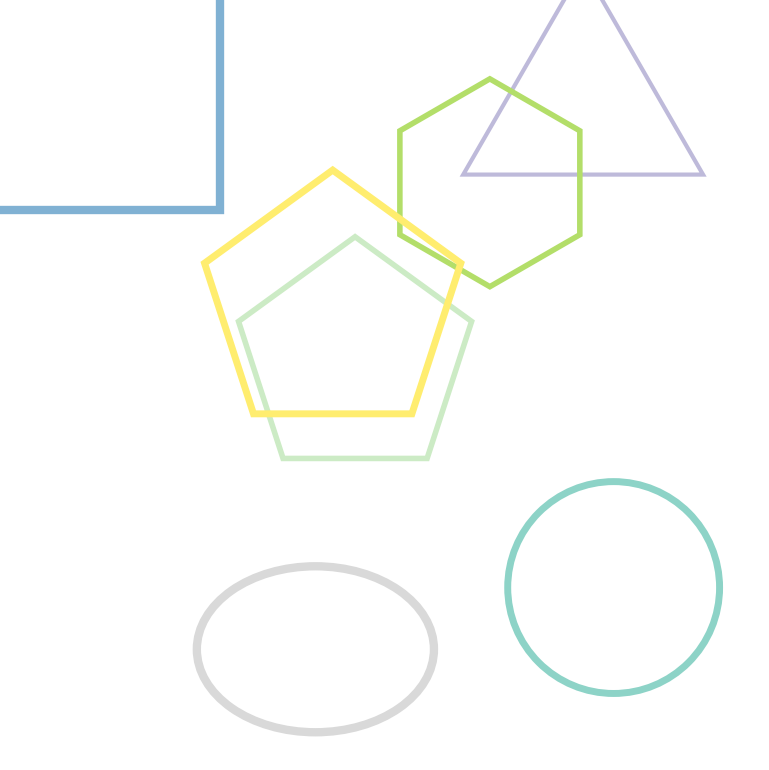[{"shape": "circle", "thickness": 2.5, "radius": 0.69, "center": [0.797, 0.237]}, {"shape": "triangle", "thickness": 1.5, "radius": 0.9, "center": [0.757, 0.863]}, {"shape": "square", "thickness": 3, "radius": 0.82, "center": [0.122, 0.891]}, {"shape": "hexagon", "thickness": 2, "radius": 0.67, "center": [0.636, 0.763]}, {"shape": "oval", "thickness": 3, "radius": 0.77, "center": [0.41, 0.157]}, {"shape": "pentagon", "thickness": 2, "radius": 0.8, "center": [0.461, 0.533]}, {"shape": "pentagon", "thickness": 2.5, "radius": 0.87, "center": [0.432, 0.604]}]